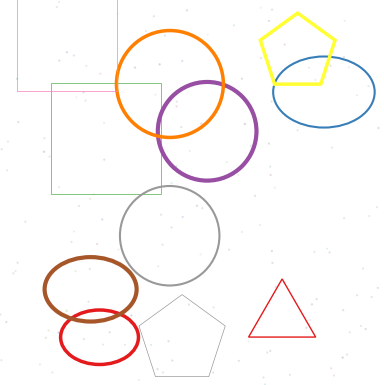[{"shape": "triangle", "thickness": 1, "radius": 0.5, "center": [0.733, 0.175]}, {"shape": "oval", "thickness": 2.5, "radius": 0.51, "center": [0.259, 0.124]}, {"shape": "oval", "thickness": 1.5, "radius": 0.66, "center": [0.841, 0.761]}, {"shape": "square", "thickness": 0.5, "radius": 0.72, "center": [0.275, 0.64]}, {"shape": "circle", "thickness": 3, "radius": 0.64, "center": [0.538, 0.659]}, {"shape": "circle", "thickness": 2.5, "radius": 0.69, "center": [0.441, 0.782]}, {"shape": "pentagon", "thickness": 2.5, "radius": 0.51, "center": [0.773, 0.864]}, {"shape": "oval", "thickness": 3, "radius": 0.6, "center": [0.235, 0.249]}, {"shape": "square", "thickness": 0.5, "radius": 0.65, "center": [0.173, 0.893]}, {"shape": "pentagon", "thickness": 0.5, "radius": 0.59, "center": [0.473, 0.117]}, {"shape": "circle", "thickness": 1.5, "radius": 0.65, "center": [0.441, 0.388]}]